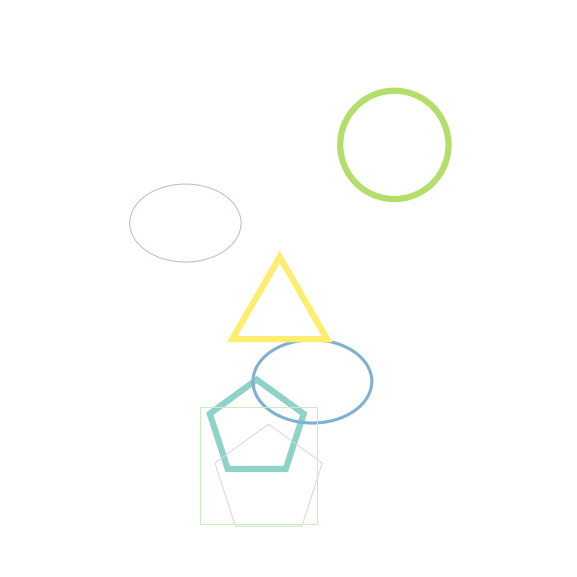[{"shape": "pentagon", "thickness": 3, "radius": 0.43, "center": [0.445, 0.256]}, {"shape": "oval", "thickness": 0.5, "radius": 0.48, "center": [0.321, 0.613]}, {"shape": "oval", "thickness": 1.5, "radius": 0.51, "center": [0.541, 0.339]}, {"shape": "circle", "thickness": 3, "radius": 0.47, "center": [0.683, 0.748]}, {"shape": "pentagon", "thickness": 0.5, "radius": 0.49, "center": [0.465, 0.167]}, {"shape": "square", "thickness": 0.5, "radius": 0.5, "center": [0.448, 0.193]}, {"shape": "triangle", "thickness": 3, "radius": 0.47, "center": [0.484, 0.459]}]